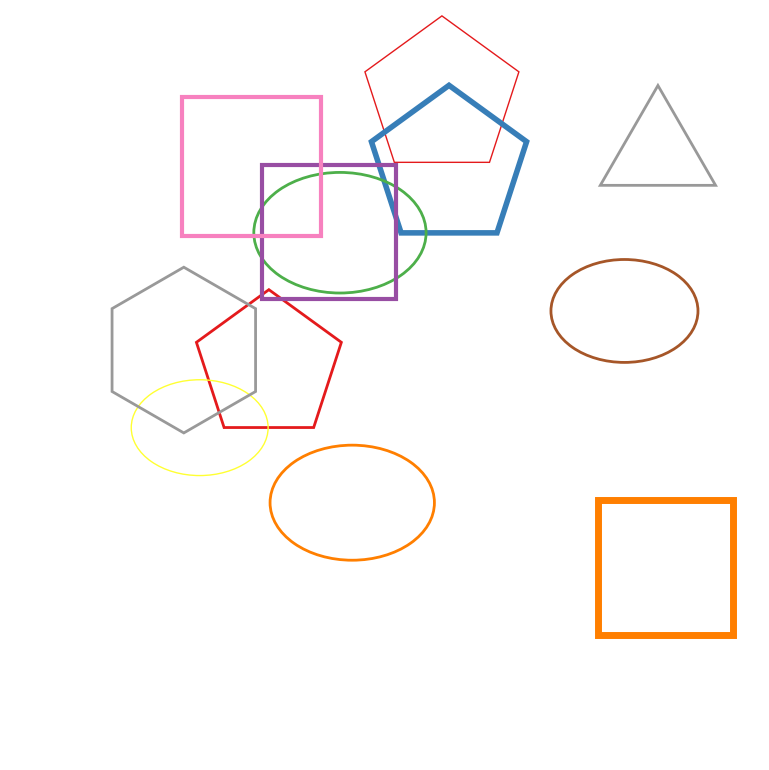[{"shape": "pentagon", "thickness": 1, "radius": 0.49, "center": [0.349, 0.525]}, {"shape": "pentagon", "thickness": 0.5, "radius": 0.53, "center": [0.574, 0.874]}, {"shape": "pentagon", "thickness": 2, "radius": 0.53, "center": [0.583, 0.783]}, {"shape": "oval", "thickness": 1, "radius": 0.56, "center": [0.441, 0.698]}, {"shape": "square", "thickness": 1.5, "radius": 0.43, "center": [0.427, 0.699]}, {"shape": "oval", "thickness": 1, "radius": 0.53, "center": [0.457, 0.347]}, {"shape": "square", "thickness": 2.5, "radius": 0.44, "center": [0.864, 0.263]}, {"shape": "oval", "thickness": 0.5, "radius": 0.44, "center": [0.259, 0.445]}, {"shape": "oval", "thickness": 1, "radius": 0.48, "center": [0.811, 0.596]}, {"shape": "square", "thickness": 1.5, "radius": 0.45, "center": [0.327, 0.784]}, {"shape": "hexagon", "thickness": 1, "radius": 0.54, "center": [0.239, 0.545]}, {"shape": "triangle", "thickness": 1, "radius": 0.43, "center": [0.854, 0.803]}]